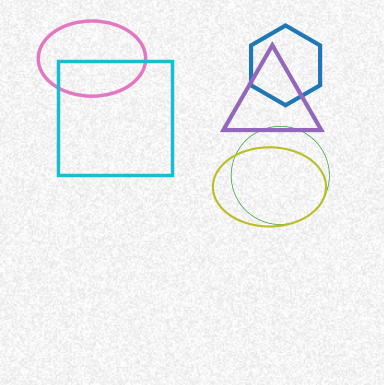[{"shape": "hexagon", "thickness": 3, "radius": 0.52, "center": [0.742, 0.83]}, {"shape": "circle", "thickness": 0.5, "radius": 0.64, "center": [0.728, 0.544]}, {"shape": "triangle", "thickness": 3, "radius": 0.73, "center": [0.707, 0.736]}, {"shape": "oval", "thickness": 2.5, "radius": 0.7, "center": [0.239, 0.848]}, {"shape": "oval", "thickness": 1.5, "radius": 0.73, "center": [0.7, 0.515]}, {"shape": "square", "thickness": 2.5, "radius": 0.74, "center": [0.298, 0.694]}]